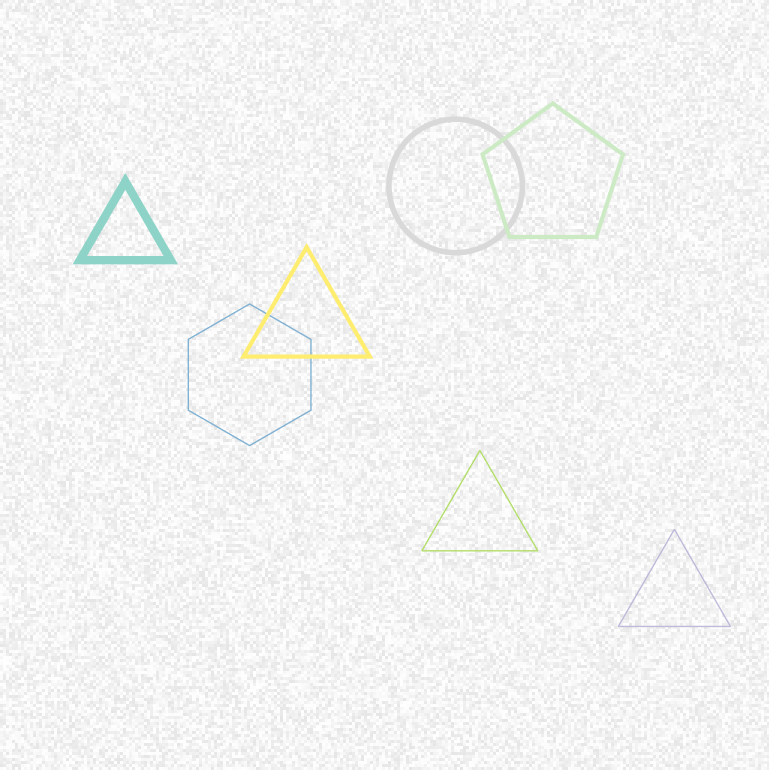[{"shape": "triangle", "thickness": 3, "radius": 0.34, "center": [0.163, 0.696]}, {"shape": "triangle", "thickness": 0.5, "radius": 0.42, "center": [0.876, 0.228]}, {"shape": "hexagon", "thickness": 0.5, "radius": 0.46, "center": [0.324, 0.513]}, {"shape": "triangle", "thickness": 0.5, "radius": 0.43, "center": [0.623, 0.328]}, {"shape": "circle", "thickness": 2, "radius": 0.43, "center": [0.592, 0.758]}, {"shape": "pentagon", "thickness": 1.5, "radius": 0.48, "center": [0.718, 0.77]}, {"shape": "triangle", "thickness": 1.5, "radius": 0.47, "center": [0.398, 0.584]}]